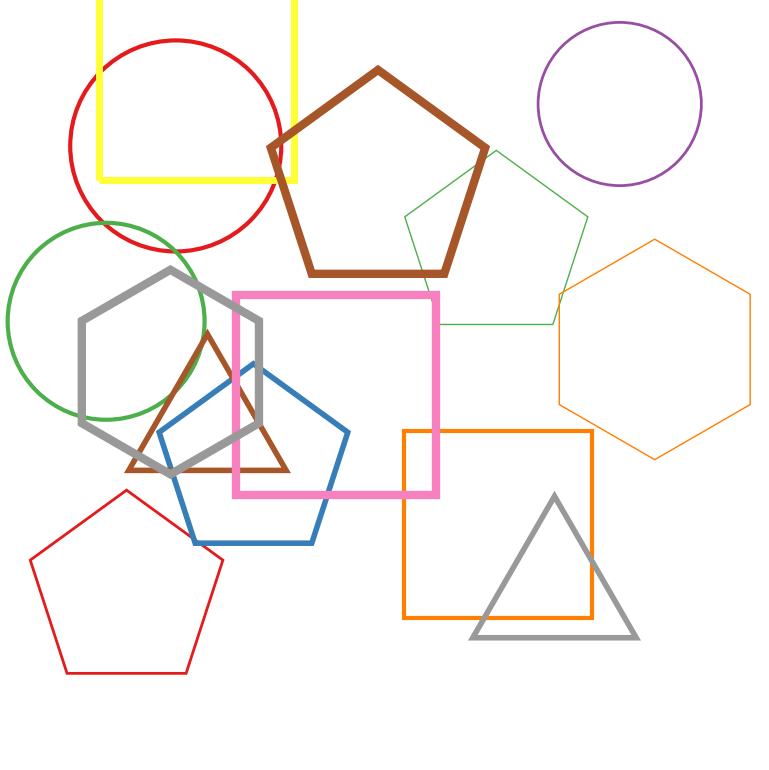[{"shape": "pentagon", "thickness": 1, "radius": 0.66, "center": [0.164, 0.232]}, {"shape": "circle", "thickness": 1.5, "radius": 0.69, "center": [0.228, 0.81]}, {"shape": "pentagon", "thickness": 2, "radius": 0.64, "center": [0.329, 0.399]}, {"shape": "pentagon", "thickness": 0.5, "radius": 0.62, "center": [0.645, 0.68]}, {"shape": "circle", "thickness": 1.5, "radius": 0.64, "center": [0.138, 0.583]}, {"shape": "circle", "thickness": 1, "radius": 0.53, "center": [0.805, 0.865]}, {"shape": "square", "thickness": 1.5, "radius": 0.61, "center": [0.647, 0.319]}, {"shape": "hexagon", "thickness": 0.5, "radius": 0.72, "center": [0.85, 0.546]}, {"shape": "square", "thickness": 2.5, "radius": 0.63, "center": [0.255, 0.892]}, {"shape": "triangle", "thickness": 2, "radius": 0.59, "center": [0.269, 0.448]}, {"shape": "pentagon", "thickness": 3, "radius": 0.73, "center": [0.491, 0.763]}, {"shape": "square", "thickness": 3, "radius": 0.65, "center": [0.436, 0.487]}, {"shape": "triangle", "thickness": 2, "radius": 0.61, "center": [0.72, 0.233]}, {"shape": "hexagon", "thickness": 3, "radius": 0.66, "center": [0.221, 0.517]}]